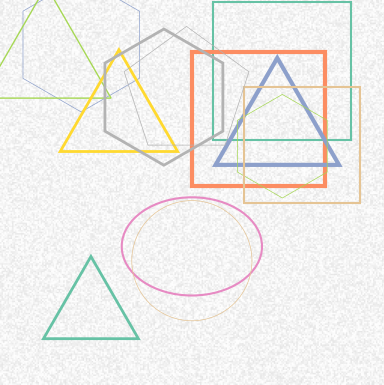[{"shape": "triangle", "thickness": 2, "radius": 0.71, "center": [0.236, 0.191]}, {"shape": "square", "thickness": 1.5, "radius": 0.9, "center": [0.732, 0.815]}, {"shape": "square", "thickness": 3, "radius": 0.87, "center": [0.671, 0.692]}, {"shape": "triangle", "thickness": 3, "radius": 0.93, "center": [0.72, 0.664]}, {"shape": "hexagon", "thickness": 0.5, "radius": 0.87, "center": [0.211, 0.884]}, {"shape": "oval", "thickness": 1.5, "radius": 0.91, "center": [0.498, 0.36]}, {"shape": "triangle", "thickness": 1, "radius": 0.97, "center": [0.12, 0.842]}, {"shape": "hexagon", "thickness": 0.5, "radius": 0.67, "center": [0.733, 0.62]}, {"shape": "triangle", "thickness": 2, "radius": 0.88, "center": [0.309, 0.695]}, {"shape": "circle", "thickness": 0.5, "radius": 0.78, "center": [0.498, 0.323]}, {"shape": "square", "thickness": 1.5, "radius": 0.75, "center": [0.784, 0.623]}, {"shape": "hexagon", "thickness": 2, "radius": 0.88, "center": [0.426, 0.748]}, {"shape": "pentagon", "thickness": 0.5, "radius": 0.85, "center": [0.484, 0.761]}]